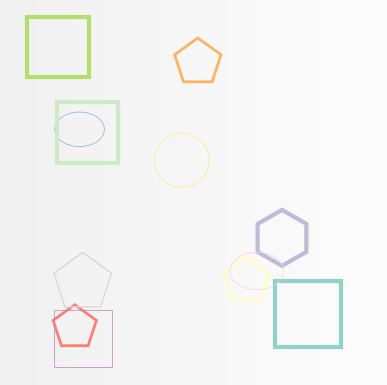[{"shape": "square", "thickness": 3, "radius": 0.43, "center": [0.795, 0.184]}, {"shape": "pentagon", "thickness": 1.5, "radius": 0.31, "center": [0.636, 0.271]}, {"shape": "hexagon", "thickness": 3, "radius": 0.36, "center": [0.728, 0.382]}, {"shape": "pentagon", "thickness": 2, "radius": 0.29, "center": [0.193, 0.15]}, {"shape": "oval", "thickness": 0.5, "radius": 0.32, "center": [0.205, 0.664]}, {"shape": "pentagon", "thickness": 2, "radius": 0.31, "center": [0.511, 0.839]}, {"shape": "square", "thickness": 3, "radius": 0.39, "center": [0.15, 0.878]}, {"shape": "oval", "thickness": 0.5, "radius": 0.35, "center": [0.663, 0.296]}, {"shape": "pentagon", "thickness": 1, "radius": 0.39, "center": [0.214, 0.266]}, {"shape": "square", "thickness": 0.5, "radius": 0.37, "center": [0.214, 0.121]}, {"shape": "square", "thickness": 3, "radius": 0.4, "center": [0.225, 0.655]}, {"shape": "circle", "thickness": 0.5, "radius": 0.35, "center": [0.469, 0.584]}]